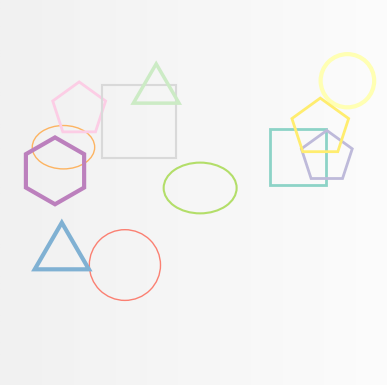[{"shape": "square", "thickness": 2, "radius": 0.36, "center": [0.768, 0.592]}, {"shape": "circle", "thickness": 3, "radius": 0.35, "center": [0.897, 0.79]}, {"shape": "pentagon", "thickness": 2, "radius": 0.35, "center": [0.843, 0.592]}, {"shape": "circle", "thickness": 1, "radius": 0.46, "center": [0.322, 0.312]}, {"shape": "triangle", "thickness": 3, "radius": 0.4, "center": [0.16, 0.341]}, {"shape": "oval", "thickness": 1, "radius": 0.4, "center": [0.164, 0.618]}, {"shape": "oval", "thickness": 1.5, "radius": 0.47, "center": [0.516, 0.512]}, {"shape": "pentagon", "thickness": 2, "radius": 0.36, "center": [0.204, 0.716]}, {"shape": "square", "thickness": 1.5, "radius": 0.48, "center": [0.359, 0.684]}, {"shape": "hexagon", "thickness": 3, "radius": 0.43, "center": [0.142, 0.556]}, {"shape": "triangle", "thickness": 2.5, "radius": 0.34, "center": [0.403, 0.766]}, {"shape": "pentagon", "thickness": 2, "radius": 0.38, "center": [0.827, 0.668]}]